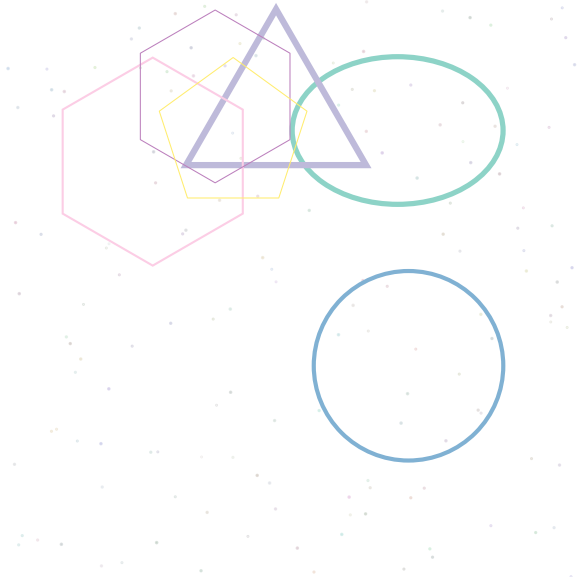[{"shape": "oval", "thickness": 2.5, "radius": 0.91, "center": [0.689, 0.773]}, {"shape": "triangle", "thickness": 3, "radius": 0.9, "center": [0.478, 0.803]}, {"shape": "circle", "thickness": 2, "radius": 0.82, "center": [0.707, 0.366]}, {"shape": "hexagon", "thickness": 1, "radius": 0.9, "center": [0.264, 0.719]}, {"shape": "hexagon", "thickness": 0.5, "radius": 0.75, "center": [0.373, 0.832]}, {"shape": "pentagon", "thickness": 0.5, "radius": 0.67, "center": [0.404, 0.765]}]